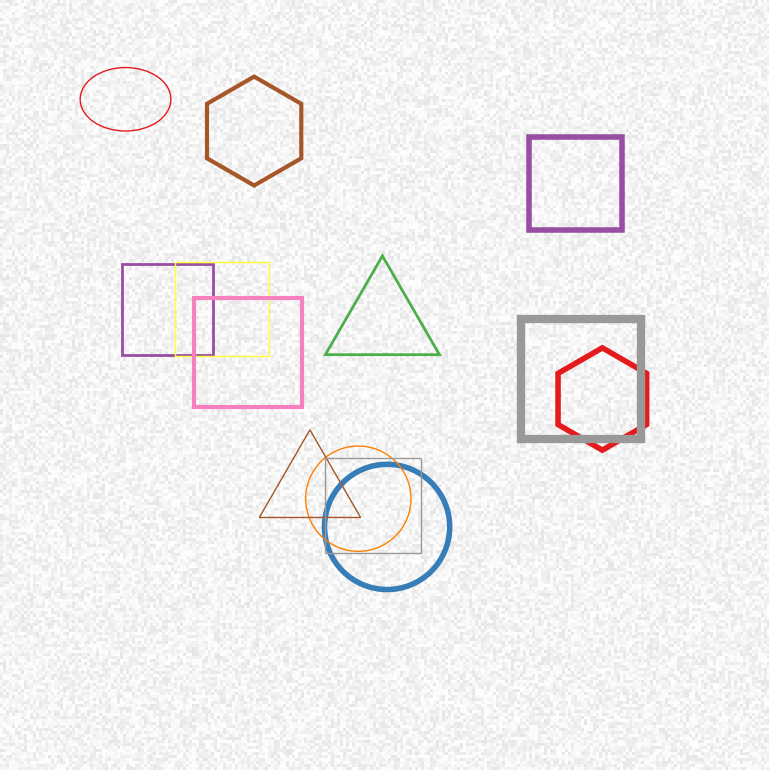[{"shape": "hexagon", "thickness": 2, "radius": 0.33, "center": [0.782, 0.482]}, {"shape": "oval", "thickness": 0.5, "radius": 0.29, "center": [0.163, 0.871]}, {"shape": "circle", "thickness": 2, "radius": 0.41, "center": [0.503, 0.316]}, {"shape": "triangle", "thickness": 1, "radius": 0.43, "center": [0.497, 0.582]}, {"shape": "square", "thickness": 2, "radius": 0.3, "center": [0.747, 0.762]}, {"shape": "square", "thickness": 1, "radius": 0.3, "center": [0.217, 0.598]}, {"shape": "circle", "thickness": 0.5, "radius": 0.34, "center": [0.465, 0.352]}, {"shape": "square", "thickness": 0.5, "radius": 0.3, "center": [0.288, 0.599]}, {"shape": "hexagon", "thickness": 1.5, "radius": 0.35, "center": [0.33, 0.83]}, {"shape": "triangle", "thickness": 0.5, "radius": 0.38, "center": [0.403, 0.366]}, {"shape": "square", "thickness": 1.5, "radius": 0.35, "center": [0.322, 0.542]}, {"shape": "square", "thickness": 3, "radius": 0.39, "center": [0.755, 0.508]}, {"shape": "square", "thickness": 0.5, "radius": 0.31, "center": [0.484, 0.343]}]